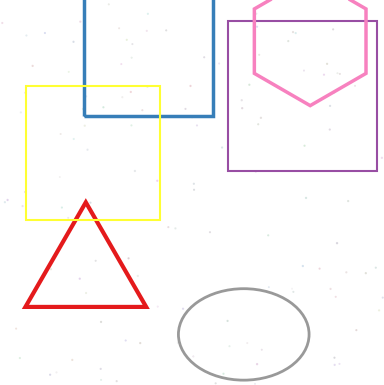[{"shape": "triangle", "thickness": 3, "radius": 0.91, "center": [0.223, 0.293]}, {"shape": "square", "thickness": 2.5, "radius": 0.83, "center": [0.386, 0.865]}, {"shape": "square", "thickness": 1.5, "radius": 0.97, "center": [0.785, 0.751]}, {"shape": "square", "thickness": 1.5, "radius": 0.87, "center": [0.241, 0.602]}, {"shape": "hexagon", "thickness": 2.5, "radius": 0.84, "center": [0.806, 0.893]}, {"shape": "oval", "thickness": 2, "radius": 0.85, "center": [0.633, 0.131]}]